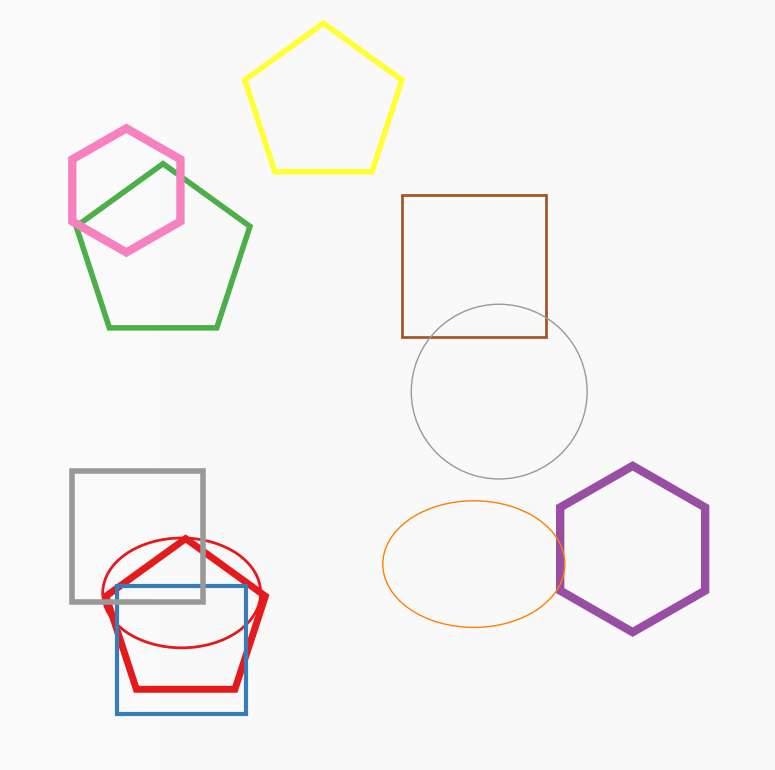[{"shape": "oval", "thickness": 1, "radius": 0.51, "center": [0.234, 0.23]}, {"shape": "pentagon", "thickness": 2.5, "radius": 0.54, "center": [0.24, 0.192]}, {"shape": "square", "thickness": 1.5, "radius": 0.42, "center": [0.234, 0.156]}, {"shape": "pentagon", "thickness": 2, "radius": 0.59, "center": [0.21, 0.67]}, {"shape": "hexagon", "thickness": 3, "radius": 0.54, "center": [0.816, 0.287]}, {"shape": "oval", "thickness": 0.5, "radius": 0.59, "center": [0.611, 0.267]}, {"shape": "pentagon", "thickness": 2, "radius": 0.53, "center": [0.417, 0.863]}, {"shape": "square", "thickness": 1, "radius": 0.46, "center": [0.612, 0.655]}, {"shape": "hexagon", "thickness": 3, "radius": 0.4, "center": [0.163, 0.753]}, {"shape": "square", "thickness": 2, "radius": 0.43, "center": [0.177, 0.304]}, {"shape": "circle", "thickness": 0.5, "radius": 0.57, "center": [0.644, 0.491]}]